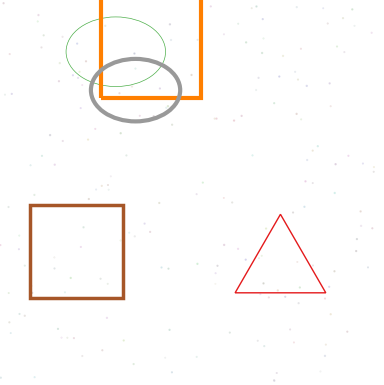[{"shape": "triangle", "thickness": 1, "radius": 0.68, "center": [0.728, 0.307]}, {"shape": "oval", "thickness": 0.5, "radius": 0.65, "center": [0.301, 0.866]}, {"shape": "square", "thickness": 3, "radius": 0.65, "center": [0.392, 0.876]}, {"shape": "square", "thickness": 2.5, "radius": 0.61, "center": [0.199, 0.346]}, {"shape": "oval", "thickness": 3, "radius": 0.58, "center": [0.352, 0.766]}]